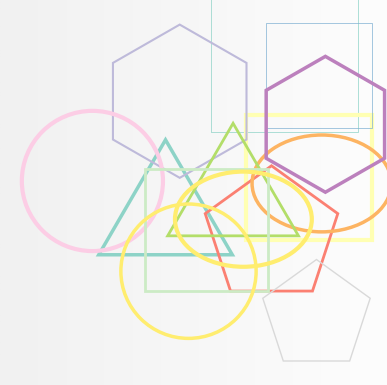[{"shape": "square", "thickness": 0.5, "radius": 0.94, "center": [0.734, 0.846]}, {"shape": "triangle", "thickness": 2.5, "radius": 0.99, "center": [0.427, 0.438]}, {"shape": "square", "thickness": 3, "radius": 0.81, "center": [0.797, 0.539]}, {"shape": "hexagon", "thickness": 1.5, "radius": 1.0, "center": [0.464, 0.737]}, {"shape": "pentagon", "thickness": 2, "radius": 0.9, "center": [0.701, 0.39]}, {"shape": "square", "thickness": 0.5, "radius": 0.68, "center": [0.824, 0.804]}, {"shape": "oval", "thickness": 2.5, "radius": 0.9, "center": [0.83, 0.524]}, {"shape": "triangle", "thickness": 2, "radius": 0.97, "center": [0.601, 0.485]}, {"shape": "circle", "thickness": 3, "radius": 0.91, "center": [0.238, 0.53]}, {"shape": "pentagon", "thickness": 1, "radius": 0.73, "center": [0.817, 0.18]}, {"shape": "hexagon", "thickness": 2.5, "radius": 0.88, "center": [0.84, 0.677]}, {"shape": "square", "thickness": 2, "radius": 0.8, "center": [0.532, 0.403]}, {"shape": "circle", "thickness": 2.5, "radius": 0.87, "center": [0.486, 0.296]}, {"shape": "oval", "thickness": 3, "radius": 0.88, "center": [0.628, 0.431]}]